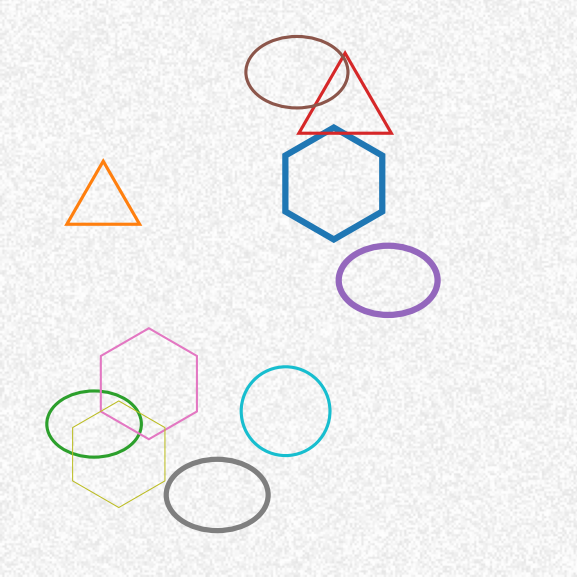[{"shape": "hexagon", "thickness": 3, "radius": 0.48, "center": [0.578, 0.681]}, {"shape": "triangle", "thickness": 1.5, "radius": 0.36, "center": [0.179, 0.647]}, {"shape": "oval", "thickness": 1.5, "radius": 0.41, "center": [0.163, 0.265]}, {"shape": "triangle", "thickness": 1.5, "radius": 0.46, "center": [0.598, 0.815]}, {"shape": "oval", "thickness": 3, "radius": 0.43, "center": [0.672, 0.514]}, {"shape": "oval", "thickness": 1.5, "radius": 0.44, "center": [0.514, 0.874]}, {"shape": "hexagon", "thickness": 1, "radius": 0.48, "center": [0.258, 0.335]}, {"shape": "oval", "thickness": 2.5, "radius": 0.44, "center": [0.376, 0.142]}, {"shape": "hexagon", "thickness": 0.5, "radius": 0.46, "center": [0.206, 0.213]}, {"shape": "circle", "thickness": 1.5, "radius": 0.38, "center": [0.495, 0.287]}]